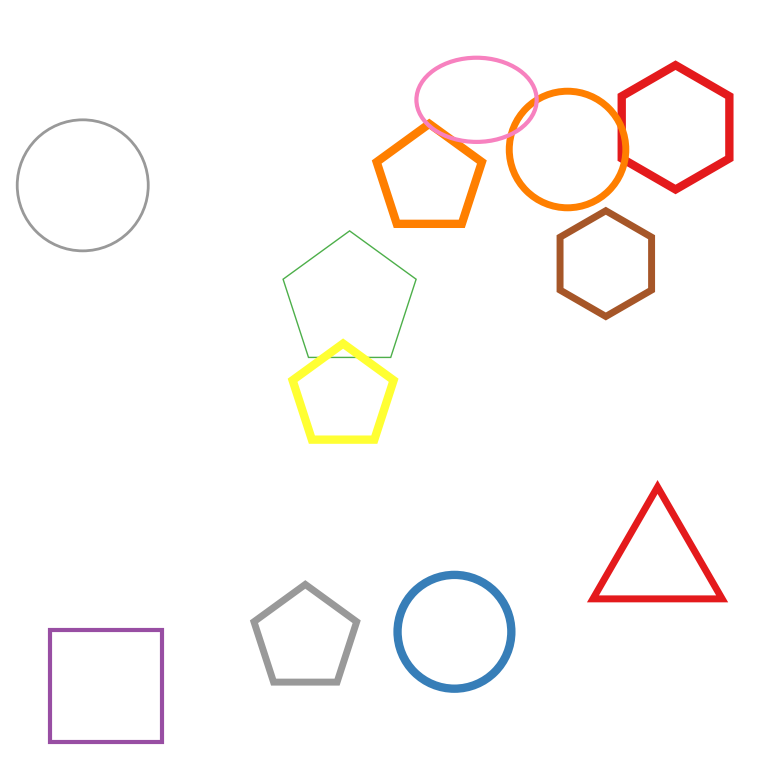[{"shape": "hexagon", "thickness": 3, "radius": 0.4, "center": [0.877, 0.835]}, {"shape": "triangle", "thickness": 2.5, "radius": 0.48, "center": [0.854, 0.271]}, {"shape": "circle", "thickness": 3, "radius": 0.37, "center": [0.59, 0.179]}, {"shape": "pentagon", "thickness": 0.5, "radius": 0.45, "center": [0.454, 0.609]}, {"shape": "square", "thickness": 1.5, "radius": 0.36, "center": [0.138, 0.109]}, {"shape": "pentagon", "thickness": 3, "radius": 0.36, "center": [0.558, 0.767]}, {"shape": "circle", "thickness": 2.5, "radius": 0.38, "center": [0.737, 0.806]}, {"shape": "pentagon", "thickness": 3, "radius": 0.34, "center": [0.446, 0.485]}, {"shape": "hexagon", "thickness": 2.5, "radius": 0.34, "center": [0.787, 0.658]}, {"shape": "oval", "thickness": 1.5, "radius": 0.39, "center": [0.619, 0.87]}, {"shape": "circle", "thickness": 1, "radius": 0.43, "center": [0.107, 0.759]}, {"shape": "pentagon", "thickness": 2.5, "radius": 0.35, "center": [0.397, 0.171]}]